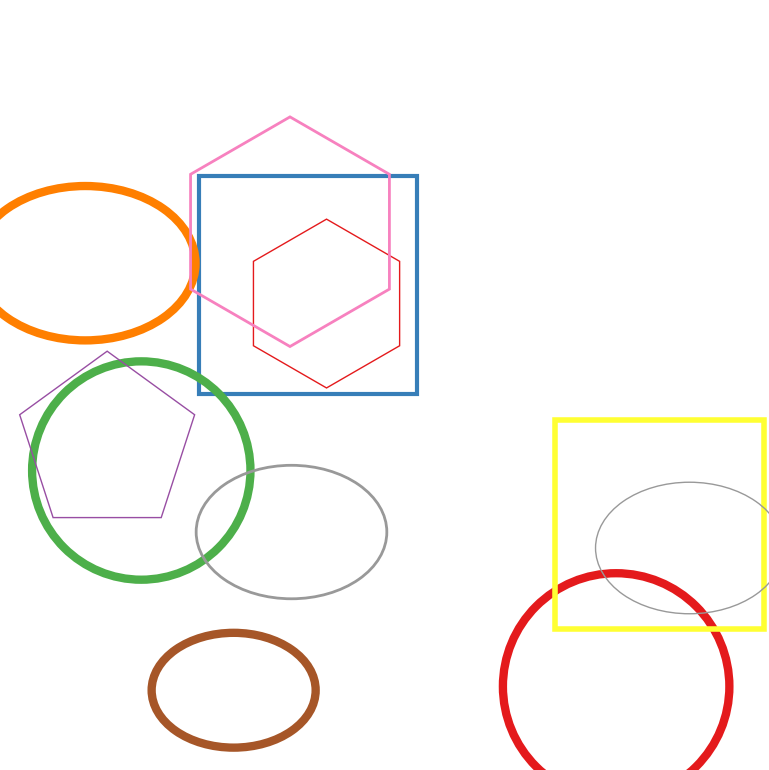[{"shape": "hexagon", "thickness": 0.5, "radius": 0.55, "center": [0.424, 0.606]}, {"shape": "circle", "thickness": 3, "radius": 0.74, "center": [0.8, 0.109]}, {"shape": "square", "thickness": 1.5, "radius": 0.71, "center": [0.4, 0.63]}, {"shape": "circle", "thickness": 3, "radius": 0.71, "center": [0.183, 0.389]}, {"shape": "pentagon", "thickness": 0.5, "radius": 0.6, "center": [0.139, 0.424]}, {"shape": "oval", "thickness": 3, "radius": 0.72, "center": [0.111, 0.658]}, {"shape": "square", "thickness": 2, "radius": 0.68, "center": [0.857, 0.319]}, {"shape": "oval", "thickness": 3, "radius": 0.53, "center": [0.303, 0.104]}, {"shape": "hexagon", "thickness": 1, "radius": 0.75, "center": [0.377, 0.699]}, {"shape": "oval", "thickness": 1, "radius": 0.62, "center": [0.379, 0.309]}, {"shape": "oval", "thickness": 0.5, "radius": 0.61, "center": [0.895, 0.288]}]